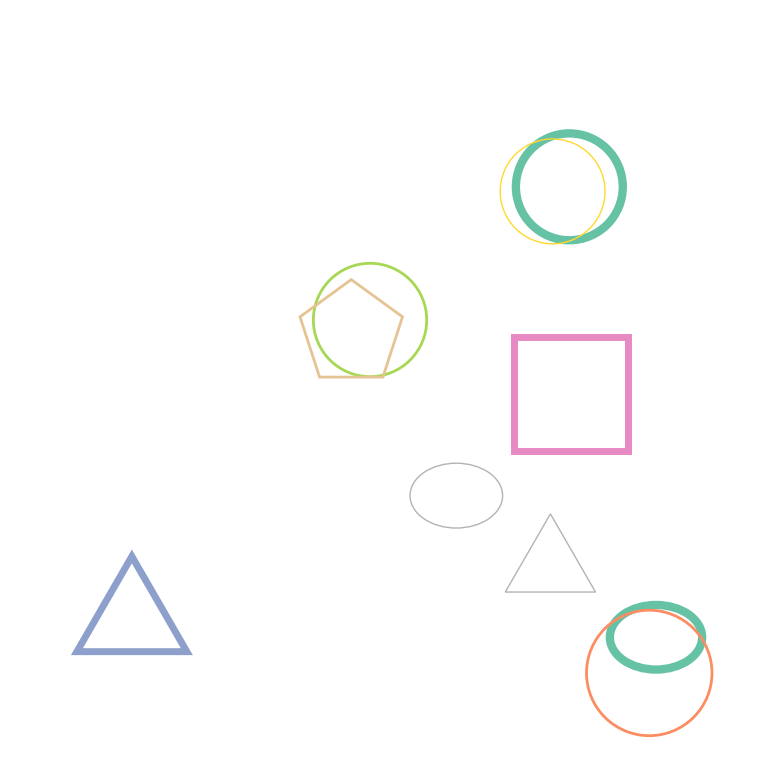[{"shape": "circle", "thickness": 3, "radius": 0.35, "center": [0.739, 0.757]}, {"shape": "oval", "thickness": 3, "radius": 0.3, "center": [0.852, 0.172]}, {"shape": "circle", "thickness": 1, "radius": 0.41, "center": [0.843, 0.126]}, {"shape": "triangle", "thickness": 2.5, "radius": 0.41, "center": [0.171, 0.195]}, {"shape": "square", "thickness": 2.5, "radius": 0.37, "center": [0.741, 0.488]}, {"shape": "circle", "thickness": 1, "radius": 0.37, "center": [0.481, 0.584]}, {"shape": "circle", "thickness": 0.5, "radius": 0.34, "center": [0.718, 0.751]}, {"shape": "pentagon", "thickness": 1, "radius": 0.35, "center": [0.456, 0.567]}, {"shape": "oval", "thickness": 0.5, "radius": 0.3, "center": [0.593, 0.356]}, {"shape": "triangle", "thickness": 0.5, "radius": 0.34, "center": [0.715, 0.265]}]